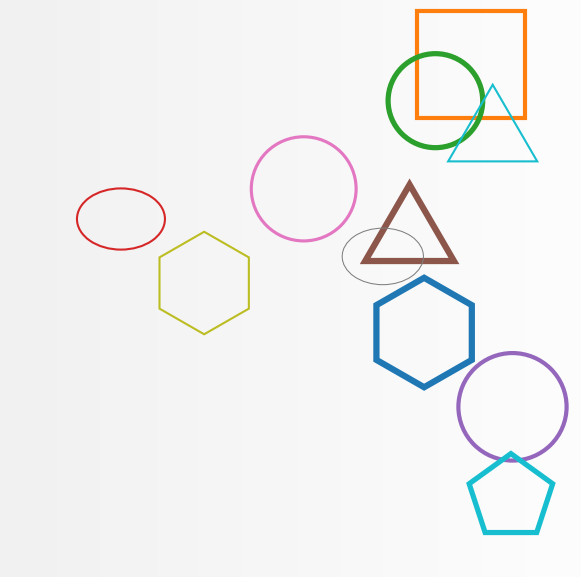[{"shape": "hexagon", "thickness": 3, "radius": 0.47, "center": [0.73, 0.423]}, {"shape": "square", "thickness": 2, "radius": 0.46, "center": [0.811, 0.888]}, {"shape": "circle", "thickness": 2.5, "radius": 0.41, "center": [0.749, 0.825]}, {"shape": "oval", "thickness": 1, "radius": 0.38, "center": [0.208, 0.62]}, {"shape": "circle", "thickness": 2, "radius": 0.47, "center": [0.882, 0.295]}, {"shape": "triangle", "thickness": 3, "radius": 0.44, "center": [0.705, 0.591]}, {"shape": "circle", "thickness": 1.5, "radius": 0.45, "center": [0.522, 0.672]}, {"shape": "oval", "thickness": 0.5, "radius": 0.35, "center": [0.659, 0.555]}, {"shape": "hexagon", "thickness": 1, "radius": 0.44, "center": [0.351, 0.509]}, {"shape": "triangle", "thickness": 1, "radius": 0.44, "center": [0.848, 0.764]}, {"shape": "pentagon", "thickness": 2.5, "radius": 0.38, "center": [0.879, 0.138]}]